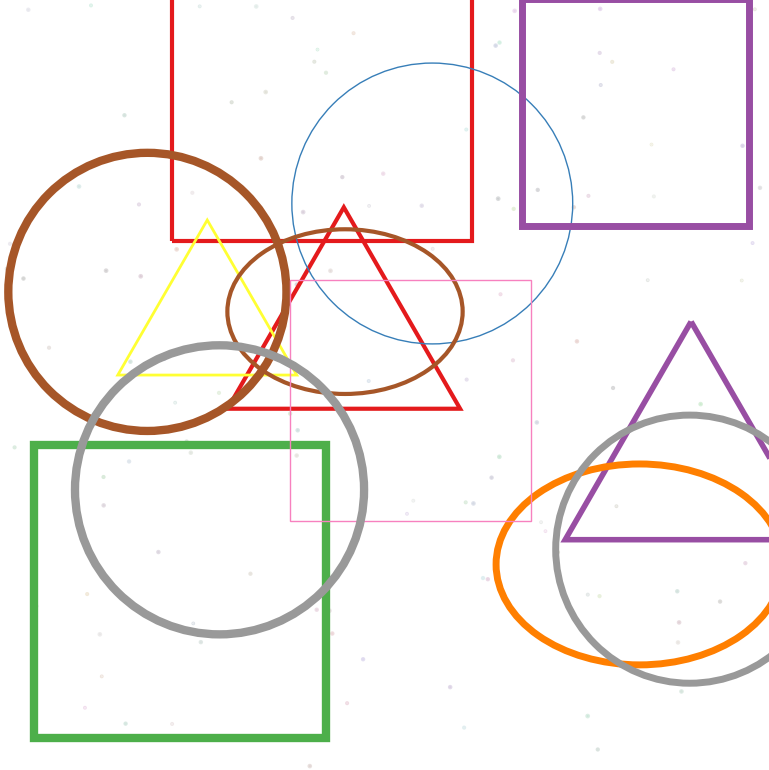[{"shape": "triangle", "thickness": 1.5, "radius": 0.87, "center": [0.447, 0.556]}, {"shape": "square", "thickness": 1.5, "radius": 0.97, "center": [0.418, 0.882]}, {"shape": "circle", "thickness": 0.5, "radius": 0.91, "center": [0.561, 0.736]}, {"shape": "square", "thickness": 3, "radius": 0.95, "center": [0.234, 0.232]}, {"shape": "square", "thickness": 2.5, "radius": 0.74, "center": [0.825, 0.854]}, {"shape": "triangle", "thickness": 2, "radius": 0.94, "center": [0.898, 0.393]}, {"shape": "oval", "thickness": 2.5, "radius": 0.93, "center": [0.831, 0.267]}, {"shape": "triangle", "thickness": 1, "radius": 0.67, "center": [0.269, 0.58]}, {"shape": "circle", "thickness": 3, "radius": 0.9, "center": [0.191, 0.621]}, {"shape": "oval", "thickness": 1.5, "radius": 0.76, "center": [0.448, 0.595]}, {"shape": "square", "thickness": 0.5, "radius": 0.78, "center": [0.533, 0.479]}, {"shape": "circle", "thickness": 3, "radius": 0.94, "center": [0.285, 0.364]}, {"shape": "circle", "thickness": 2.5, "radius": 0.87, "center": [0.896, 0.287]}]